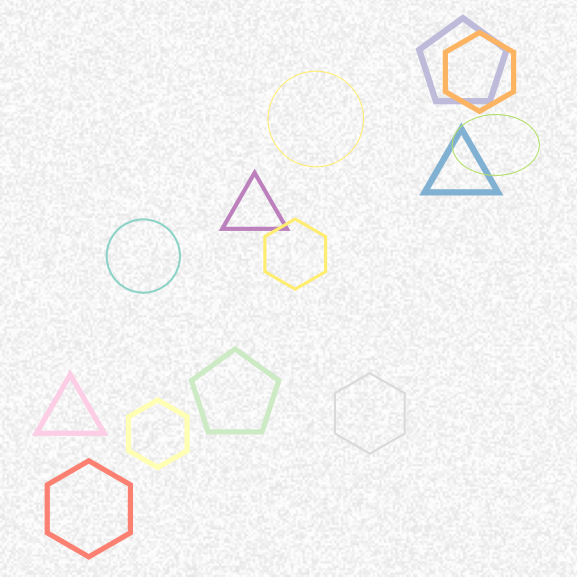[{"shape": "circle", "thickness": 1, "radius": 0.32, "center": [0.248, 0.556]}, {"shape": "hexagon", "thickness": 2.5, "radius": 0.29, "center": [0.273, 0.248]}, {"shape": "pentagon", "thickness": 3, "radius": 0.4, "center": [0.802, 0.888]}, {"shape": "hexagon", "thickness": 2.5, "radius": 0.42, "center": [0.154, 0.118]}, {"shape": "triangle", "thickness": 3, "radius": 0.37, "center": [0.799, 0.703]}, {"shape": "hexagon", "thickness": 2.5, "radius": 0.34, "center": [0.83, 0.875]}, {"shape": "oval", "thickness": 0.5, "radius": 0.38, "center": [0.858, 0.748]}, {"shape": "triangle", "thickness": 2.5, "radius": 0.34, "center": [0.122, 0.283]}, {"shape": "hexagon", "thickness": 1, "radius": 0.35, "center": [0.64, 0.283]}, {"shape": "triangle", "thickness": 2, "radius": 0.32, "center": [0.441, 0.635]}, {"shape": "pentagon", "thickness": 2.5, "radius": 0.4, "center": [0.407, 0.316]}, {"shape": "hexagon", "thickness": 1.5, "radius": 0.3, "center": [0.511, 0.559]}, {"shape": "circle", "thickness": 0.5, "radius": 0.41, "center": [0.547, 0.793]}]